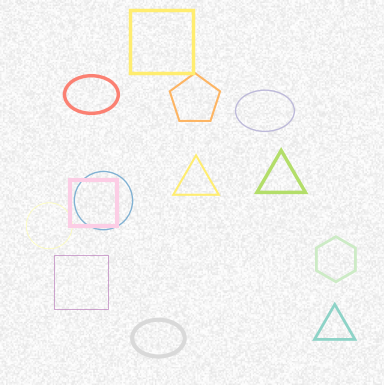[{"shape": "triangle", "thickness": 2, "radius": 0.3, "center": [0.869, 0.149]}, {"shape": "circle", "thickness": 0.5, "radius": 0.3, "center": [0.128, 0.414]}, {"shape": "oval", "thickness": 1, "radius": 0.38, "center": [0.688, 0.712]}, {"shape": "oval", "thickness": 2.5, "radius": 0.35, "center": [0.237, 0.754]}, {"shape": "circle", "thickness": 1, "radius": 0.38, "center": [0.269, 0.479]}, {"shape": "pentagon", "thickness": 1.5, "radius": 0.34, "center": [0.506, 0.742]}, {"shape": "triangle", "thickness": 2.5, "radius": 0.36, "center": [0.73, 0.537]}, {"shape": "square", "thickness": 3, "radius": 0.3, "center": [0.243, 0.473]}, {"shape": "oval", "thickness": 3, "radius": 0.34, "center": [0.412, 0.122]}, {"shape": "square", "thickness": 0.5, "radius": 0.35, "center": [0.21, 0.268]}, {"shape": "hexagon", "thickness": 2, "radius": 0.29, "center": [0.873, 0.327]}, {"shape": "triangle", "thickness": 1.5, "radius": 0.34, "center": [0.509, 0.528]}, {"shape": "square", "thickness": 2.5, "radius": 0.41, "center": [0.42, 0.892]}]